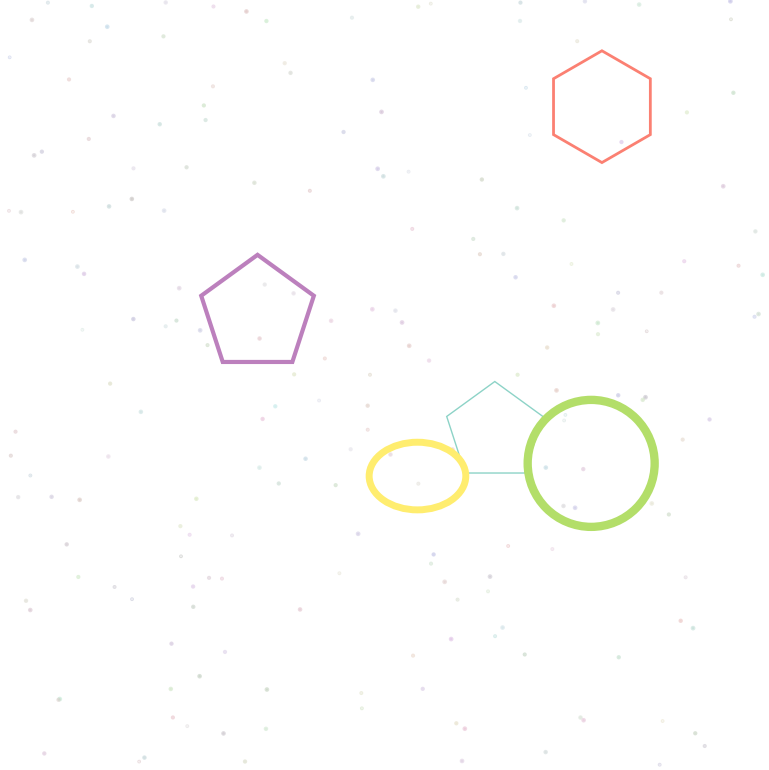[{"shape": "pentagon", "thickness": 0.5, "radius": 0.33, "center": [0.643, 0.439]}, {"shape": "hexagon", "thickness": 1, "radius": 0.36, "center": [0.782, 0.861]}, {"shape": "circle", "thickness": 3, "radius": 0.41, "center": [0.768, 0.398]}, {"shape": "pentagon", "thickness": 1.5, "radius": 0.38, "center": [0.334, 0.592]}, {"shape": "oval", "thickness": 2.5, "radius": 0.31, "center": [0.542, 0.382]}]